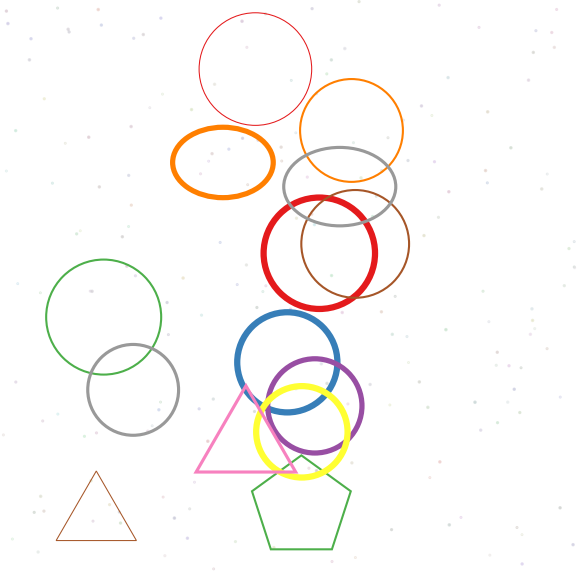[{"shape": "circle", "thickness": 3, "radius": 0.48, "center": [0.553, 0.561]}, {"shape": "circle", "thickness": 0.5, "radius": 0.49, "center": [0.442, 0.88]}, {"shape": "circle", "thickness": 3, "radius": 0.43, "center": [0.498, 0.372]}, {"shape": "circle", "thickness": 1, "radius": 0.5, "center": [0.18, 0.45]}, {"shape": "pentagon", "thickness": 1, "radius": 0.45, "center": [0.522, 0.121]}, {"shape": "circle", "thickness": 2.5, "radius": 0.41, "center": [0.545, 0.296]}, {"shape": "circle", "thickness": 1, "radius": 0.45, "center": [0.609, 0.773]}, {"shape": "oval", "thickness": 2.5, "radius": 0.44, "center": [0.386, 0.718]}, {"shape": "circle", "thickness": 3, "radius": 0.4, "center": [0.523, 0.251]}, {"shape": "circle", "thickness": 1, "radius": 0.47, "center": [0.615, 0.577]}, {"shape": "triangle", "thickness": 0.5, "radius": 0.4, "center": [0.167, 0.103]}, {"shape": "triangle", "thickness": 1.5, "radius": 0.5, "center": [0.426, 0.232]}, {"shape": "circle", "thickness": 1.5, "radius": 0.39, "center": [0.231, 0.324]}, {"shape": "oval", "thickness": 1.5, "radius": 0.49, "center": [0.588, 0.676]}]